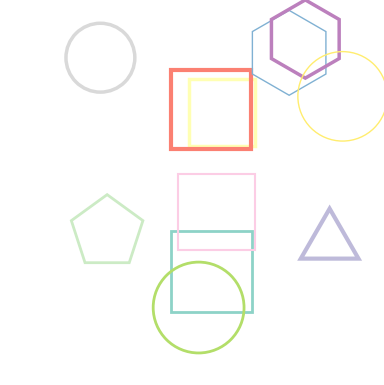[{"shape": "square", "thickness": 2, "radius": 0.52, "center": [0.549, 0.295]}, {"shape": "square", "thickness": 2.5, "radius": 0.43, "center": [0.577, 0.708]}, {"shape": "triangle", "thickness": 3, "radius": 0.43, "center": [0.856, 0.372]}, {"shape": "square", "thickness": 3, "radius": 0.52, "center": [0.547, 0.716]}, {"shape": "hexagon", "thickness": 1, "radius": 0.55, "center": [0.751, 0.863]}, {"shape": "circle", "thickness": 2, "radius": 0.59, "center": [0.516, 0.201]}, {"shape": "square", "thickness": 1.5, "radius": 0.5, "center": [0.563, 0.449]}, {"shape": "circle", "thickness": 2.5, "radius": 0.45, "center": [0.261, 0.85]}, {"shape": "hexagon", "thickness": 2.5, "radius": 0.51, "center": [0.793, 0.899]}, {"shape": "pentagon", "thickness": 2, "radius": 0.49, "center": [0.278, 0.397]}, {"shape": "circle", "thickness": 1, "radius": 0.58, "center": [0.89, 0.75]}]